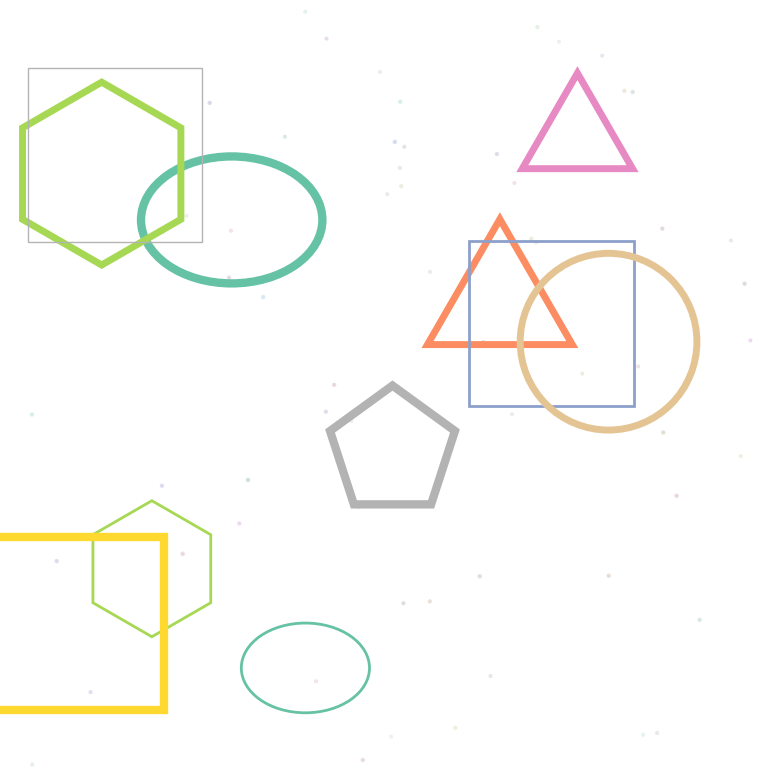[{"shape": "oval", "thickness": 3, "radius": 0.59, "center": [0.301, 0.714]}, {"shape": "oval", "thickness": 1, "radius": 0.42, "center": [0.397, 0.133]}, {"shape": "triangle", "thickness": 2.5, "radius": 0.54, "center": [0.649, 0.607]}, {"shape": "square", "thickness": 1, "radius": 0.54, "center": [0.717, 0.58]}, {"shape": "triangle", "thickness": 2.5, "radius": 0.41, "center": [0.75, 0.822]}, {"shape": "hexagon", "thickness": 2.5, "radius": 0.59, "center": [0.132, 0.775]}, {"shape": "hexagon", "thickness": 1, "radius": 0.44, "center": [0.197, 0.261]}, {"shape": "square", "thickness": 3, "radius": 0.56, "center": [0.1, 0.19]}, {"shape": "circle", "thickness": 2.5, "radius": 0.57, "center": [0.79, 0.556]}, {"shape": "square", "thickness": 0.5, "radius": 0.57, "center": [0.149, 0.799]}, {"shape": "pentagon", "thickness": 3, "radius": 0.43, "center": [0.51, 0.414]}]